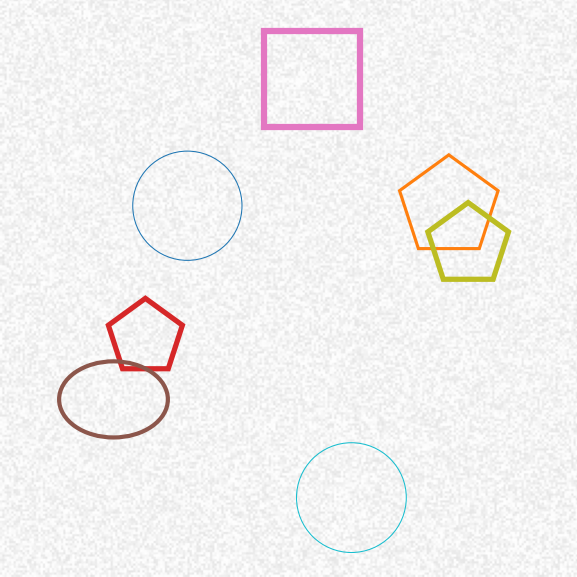[{"shape": "circle", "thickness": 0.5, "radius": 0.47, "center": [0.324, 0.643]}, {"shape": "pentagon", "thickness": 1.5, "radius": 0.45, "center": [0.777, 0.641]}, {"shape": "pentagon", "thickness": 2.5, "radius": 0.34, "center": [0.252, 0.415]}, {"shape": "oval", "thickness": 2, "radius": 0.47, "center": [0.197, 0.308]}, {"shape": "square", "thickness": 3, "radius": 0.41, "center": [0.541, 0.862]}, {"shape": "pentagon", "thickness": 2.5, "radius": 0.37, "center": [0.811, 0.575]}, {"shape": "circle", "thickness": 0.5, "radius": 0.48, "center": [0.608, 0.137]}]